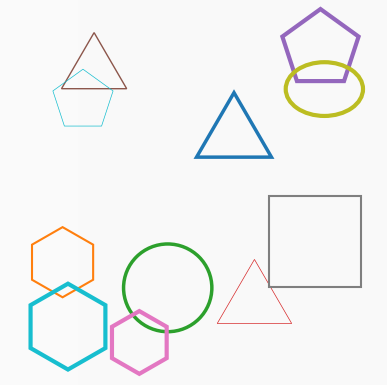[{"shape": "triangle", "thickness": 2.5, "radius": 0.56, "center": [0.604, 0.648]}, {"shape": "hexagon", "thickness": 1.5, "radius": 0.46, "center": [0.161, 0.319]}, {"shape": "circle", "thickness": 2.5, "radius": 0.57, "center": [0.433, 0.252]}, {"shape": "triangle", "thickness": 0.5, "radius": 0.55, "center": [0.657, 0.215]}, {"shape": "pentagon", "thickness": 3, "radius": 0.52, "center": [0.827, 0.873]}, {"shape": "triangle", "thickness": 1, "radius": 0.49, "center": [0.243, 0.818]}, {"shape": "hexagon", "thickness": 3, "radius": 0.41, "center": [0.36, 0.111]}, {"shape": "square", "thickness": 1.5, "radius": 0.6, "center": [0.813, 0.373]}, {"shape": "oval", "thickness": 3, "radius": 0.5, "center": [0.837, 0.769]}, {"shape": "hexagon", "thickness": 3, "radius": 0.56, "center": [0.175, 0.152]}, {"shape": "pentagon", "thickness": 0.5, "radius": 0.41, "center": [0.214, 0.739]}]